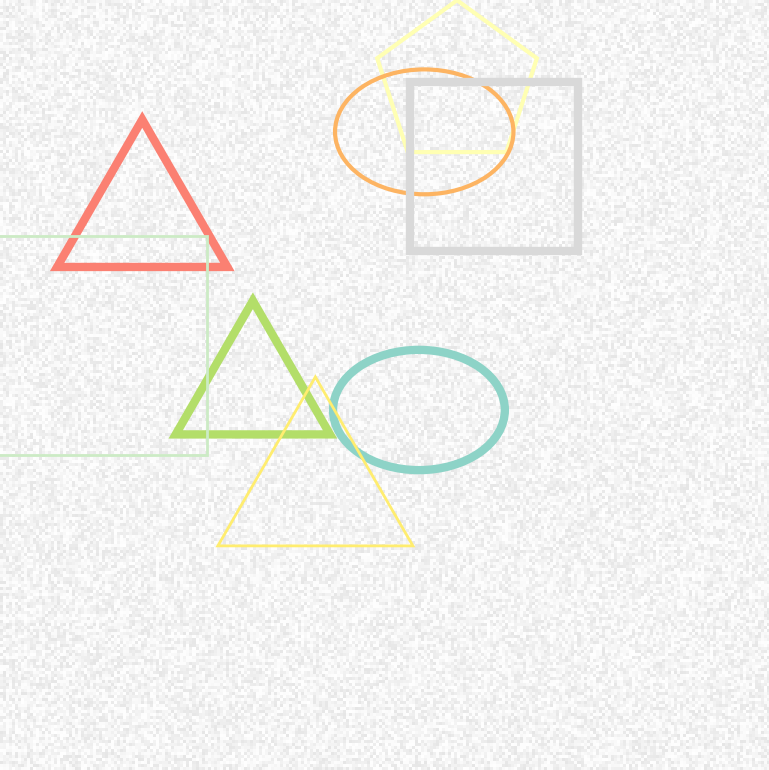[{"shape": "oval", "thickness": 3, "radius": 0.56, "center": [0.544, 0.468]}, {"shape": "pentagon", "thickness": 1.5, "radius": 0.55, "center": [0.594, 0.891]}, {"shape": "triangle", "thickness": 3, "radius": 0.64, "center": [0.185, 0.717]}, {"shape": "oval", "thickness": 1.5, "radius": 0.58, "center": [0.551, 0.829]}, {"shape": "triangle", "thickness": 3, "radius": 0.58, "center": [0.328, 0.494]}, {"shape": "square", "thickness": 3, "radius": 0.55, "center": [0.642, 0.783]}, {"shape": "square", "thickness": 1, "radius": 0.71, "center": [0.127, 0.551]}, {"shape": "triangle", "thickness": 1, "radius": 0.73, "center": [0.41, 0.364]}]